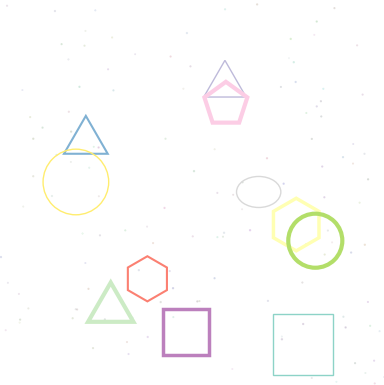[{"shape": "square", "thickness": 1, "radius": 0.39, "center": [0.787, 0.105]}, {"shape": "hexagon", "thickness": 2.5, "radius": 0.34, "center": [0.769, 0.417]}, {"shape": "triangle", "thickness": 1, "radius": 0.32, "center": [0.584, 0.78]}, {"shape": "hexagon", "thickness": 1.5, "radius": 0.29, "center": [0.383, 0.276]}, {"shape": "triangle", "thickness": 1.5, "radius": 0.33, "center": [0.223, 0.633]}, {"shape": "circle", "thickness": 3, "radius": 0.35, "center": [0.819, 0.375]}, {"shape": "pentagon", "thickness": 3, "radius": 0.29, "center": [0.587, 0.729]}, {"shape": "oval", "thickness": 1, "radius": 0.29, "center": [0.672, 0.501]}, {"shape": "square", "thickness": 2.5, "radius": 0.3, "center": [0.484, 0.139]}, {"shape": "triangle", "thickness": 3, "radius": 0.34, "center": [0.288, 0.198]}, {"shape": "circle", "thickness": 1, "radius": 0.43, "center": [0.197, 0.527]}]